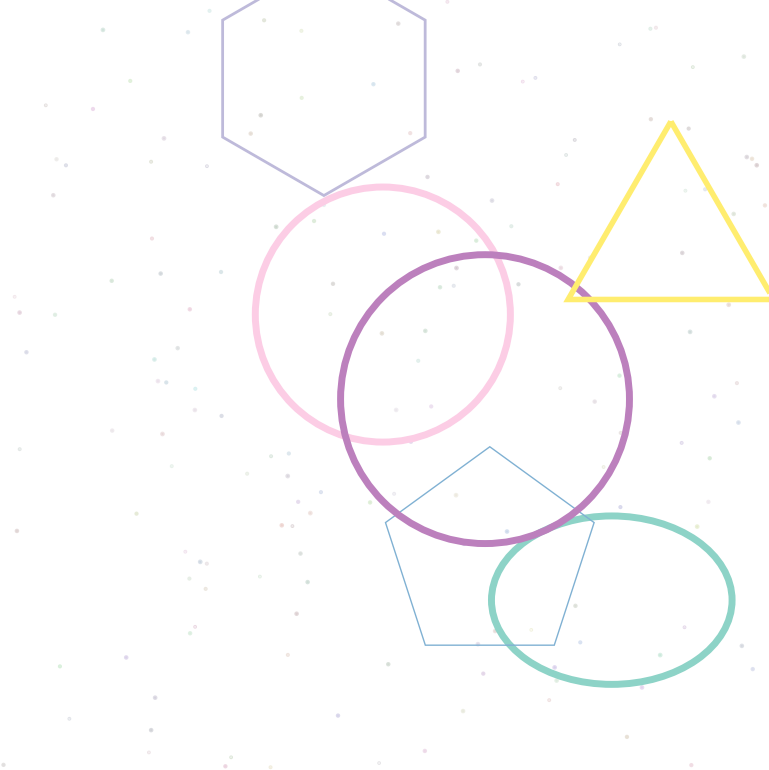[{"shape": "oval", "thickness": 2.5, "radius": 0.78, "center": [0.795, 0.221]}, {"shape": "hexagon", "thickness": 1, "radius": 0.76, "center": [0.421, 0.898]}, {"shape": "pentagon", "thickness": 0.5, "radius": 0.71, "center": [0.636, 0.277]}, {"shape": "circle", "thickness": 2.5, "radius": 0.83, "center": [0.497, 0.591]}, {"shape": "circle", "thickness": 2.5, "radius": 0.94, "center": [0.63, 0.482]}, {"shape": "triangle", "thickness": 2, "radius": 0.77, "center": [0.871, 0.688]}]